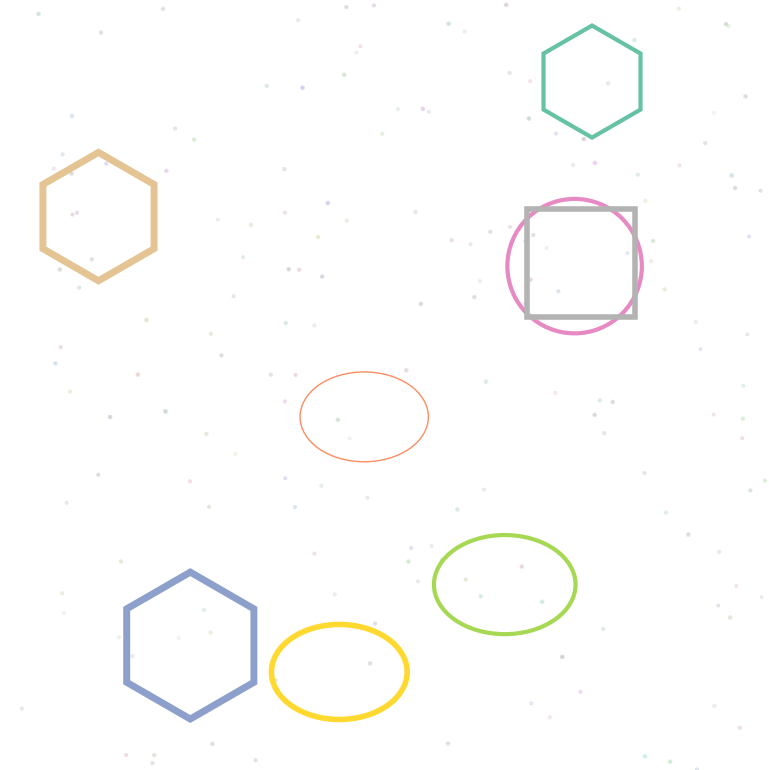[{"shape": "hexagon", "thickness": 1.5, "radius": 0.36, "center": [0.769, 0.894]}, {"shape": "oval", "thickness": 0.5, "radius": 0.42, "center": [0.473, 0.459]}, {"shape": "hexagon", "thickness": 2.5, "radius": 0.48, "center": [0.247, 0.162]}, {"shape": "circle", "thickness": 1.5, "radius": 0.44, "center": [0.746, 0.654]}, {"shape": "oval", "thickness": 1.5, "radius": 0.46, "center": [0.656, 0.241]}, {"shape": "oval", "thickness": 2, "radius": 0.44, "center": [0.441, 0.127]}, {"shape": "hexagon", "thickness": 2.5, "radius": 0.42, "center": [0.128, 0.719]}, {"shape": "square", "thickness": 2, "radius": 0.35, "center": [0.755, 0.658]}]